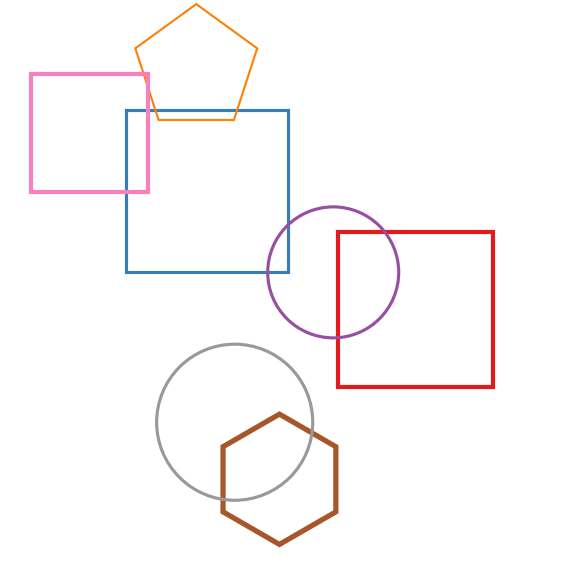[{"shape": "square", "thickness": 2, "radius": 0.67, "center": [0.719, 0.463]}, {"shape": "square", "thickness": 1.5, "radius": 0.7, "center": [0.359, 0.669]}, {"shape": "circle", "thickness": 1.5, "radius": 0.57, "center": [0.577, 0.528]}, {"shape": "pentagon", "thickness": 1, "radius": 0.55, "center": [0.34, 0.881]}, {"shape": "hexagon", "thickness": 2.5, "radius": 0.56, "center": [0.484, 0.169]}, {"shape": "square", "thickness": 2, "radius": 0.51, "center": [0.155, 0.769]}, {"shape": "circle", "thickness": 1.5, "radius": 0.68, "center": [0.406, 0.268]}]